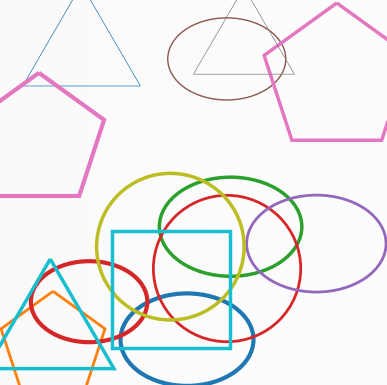[{"shape": "oval", "thickness": 3, "radius": 0.86, "center": [0.483, 0.118]}, {"shape": "triangle", "thickness": 0.5, "radius": 0.88, "center": [0.21, 0.864]}, {"shape": "pentagon", "thickness": 2, "radius": 0.71, "center": [0.137, 0.102]}, {"shape": "oval", "thickness": 2.5, "radius": 0.92, "center": [0.595, 0.411]}, {"shape": "circle", "thickness": 2, "radius": 0.95, "center": [0.586, 0.302]}, {"shape": "oval", "thickness": 3, "radius": 0.75, "center": [0.23, 0.216]}, {"shape": "oval", "thickness": 2, "radius": 0.9, "center": [0.816, 0.367]}, {"shape": "oval", "thickness": 1, "radius": 0.76, "center": [0.585, 0.847]}, {"shape": "pentagon", "thickness": 2.5, "radius": 0.99, "center": [0.869, 0.795]}, {"shape": "pentagon", "thickness": 3, "radius": 0.88, "center": [0.1, 0.634]}, {"shape": "triangle", "thickness": 0.5, "radius": 0.75, "center": [0.629, 0.883]}, {"shape": "circle", "thickness": 2.5, "radius": 0.95, "center": [0.44, 0.359]}, {"shape": "triangle", "thickness": 2.5, "radius": 0.95, "center": [0.13, 0.137]}, {"shape": "square", "thickness": 2.5, "radius": 0.76, "center": [0.441, 0.248]}]